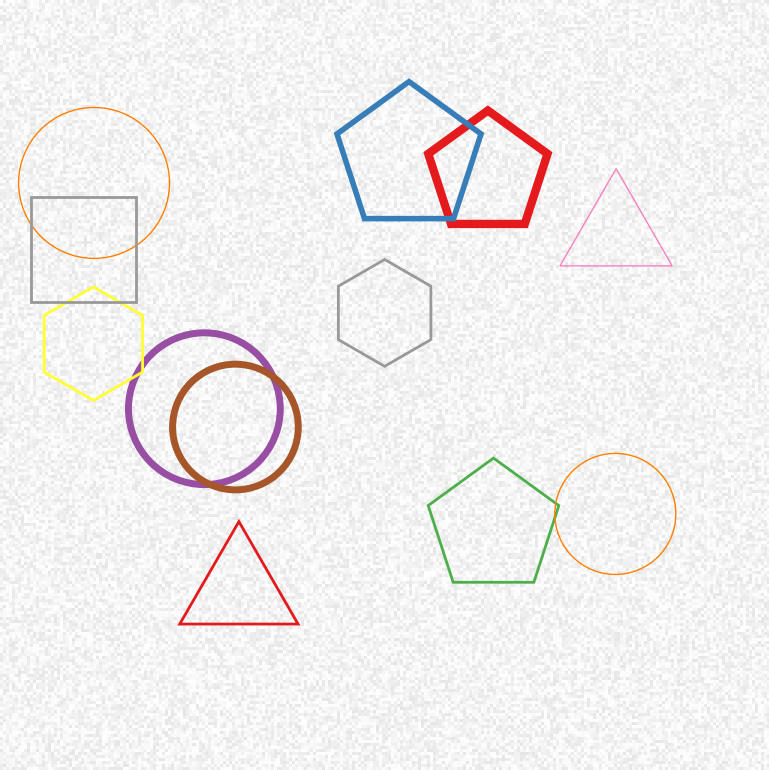[{"shape": "pentagon", "thickness": 3, "radius": 0.41, "center": [0.634, 0.775]}, {"shape": "triangle", "thickness": 1, "radius": 0.44, "center": [0.31, 0.234]}, {"shape": "pentagon", "thickness": 2, "radius": 0.49, "center": [0.531, 0.796]}, {"shape": "pentagon", "thickness": 1, "radius": 0.45, "center": [0.641, 0.316]}, {"shape": "circle", "thickness": 2.5, "radius": 0.49, "center": [0.265, 0.469]}, {"shape": "circle", "thickness": 0.5, "radius": 0.39, "center": [0.799, 0.333]}, {"shape": "circle", "thickness": 0.5, "radius": 0.49, "center": [0.122, 0.762]}, {"shape": "hexagon", "thickness": 1, "radius": 0.37, "center": [0.121, 0.554]}, {"shape": "circle", "thickness": 2.5, "radius": 0.41, "center": [0.306, 0.445]}, {"shape": "triangle", "thickness": 0.5, "radius": 0.42, "center": [0.8, 0.697]}, {"shape": "hexagon", "thickness": 1, "radius": 0.35, "center": [0.5, 0.594]}, {"shape": "square", "thickness": 1, "radius": 0.34, "center": [0.109, 0.676]}]